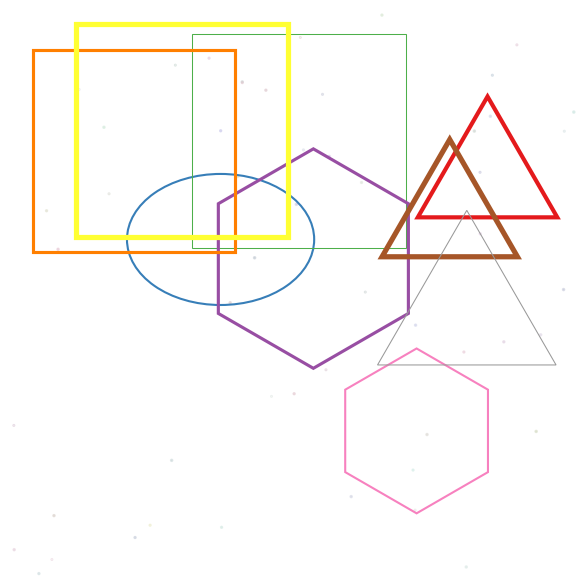[{"shape": "triangle", "thickness": 2, "radius": 0.7, "center": [0.844, 0.693]}, {"shape": "oval", "thickness": 1, "radius": 0.81, "center": [0.382, 0.584]}, {"shape": "square", "thickness": 0.5, "radius": 0.93, "center": [0.517, 0.755]}, {"shape": "hexagon", "thickness": 1.5, "radius": 0.95, "center": [0.543, 0.551]}, {"shape": "square", "thickness": 1.5, "radius": 0.87, "center": [0.232, 0.738]}, {"shape": "square", "thickness": 2.5, "radius": 0.92, "center": [0.315, 0.773]}, {"shape": "triangle", "thickness": 2.5, "radius": 0.68, "center": [0.779, 0.622]}, {"shape": "hexagon", "thickness": 1, "radius": 0.71, "center": [0.721, 0.253]}, {"shape": "triangle", "thickness": 0.5, "radius": 0.89, "center": [0.808, 0.456]}]